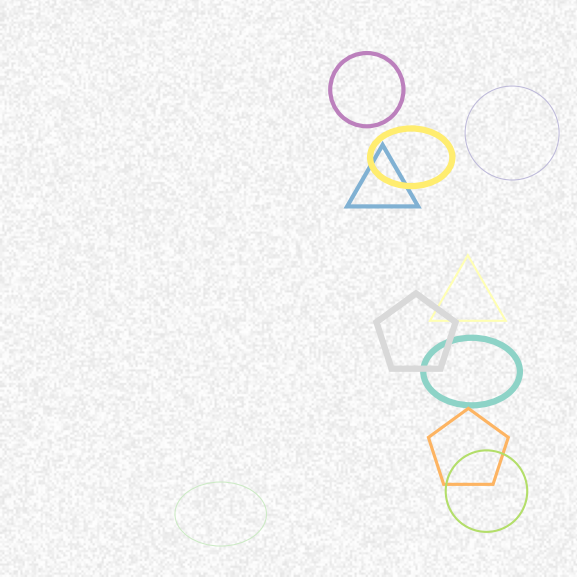[{"shape": "oval", "thickness": 3, "radius": 0.42, "center": [0.817, 0.356]}, {"shape": "triangle", "thickness": 1, "radius": 0.38, "center": [0.81, 0.481]}, {"shape": "circle", "thickness": 0.5, "radius": 0.41, "center": [0.887, 0.769]}, {"shape": "triangle", "thickness": 2, "radius": 0.36, "center": [0.663, 0.677]}, {"shape": "pentagon", "thickness": 1.5, "radius": 0.36, "center": [0.811, 0.219]}, {"shape": "circle", "thickness": 1, "radius": 0.35, "center": [0.842, 0.149]}, {"shape": "pentagon", "thickness": 3, "radius": 0.36, "center": [0.72, 0.419]}, {"shape": "circle", "thickness": 2, "radius": 0.32, "center": [0.635, 0.844]}, {"shape": "oval", "thickness": 0.5, "radius": 0.4, "center": [0.382, 0.109]}, {"shape": "oval", "thickness": 3, "radius": 0.36, "center": [0.712, 0.727]}]